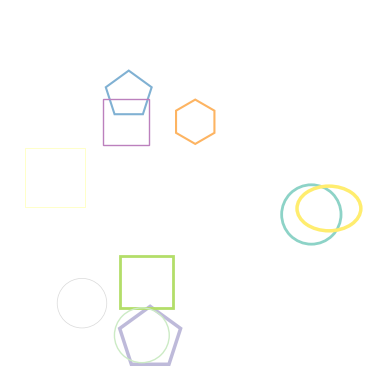[{"shape": "circle", "thickness": 2, "radius": 0.39, "center": [0.809, 0.443]}, {"shape": "square", "thickness": 0.5, "radius": 0.39, "center": [0.143, 0.539]}, {"shape": "pentagon", "thickness": 2.5, "radius": 0.42, "center": [0.39, 0.121]}, {"shape": "pentagon", "thickness": 1.5, "radius": 0.31, "center": [0.334, 0.754]}, {"shape": "hexagon", "thickness": 1.5, "radius": 0.29, "center": [0.507, 0.684]}, {"shape": "square", "thickness": 2, "radius": 0.34, "center": [0.381, 0.268]}, {"shape": "circle", "thickness": 0.5, "radius": 0.32, "center": [0.213, 0.213]}, {"shape": "square", "thickness": 1, "radius": 0.3, "center": [0.327, 0.682]}, {"shape": "circle", "thickness": 1, "radius": 0.36, "center": [0.368, 0.129]}, {"shape": "oval", "thickness": 2.5, "radius": 0.41, "center": [0.854, 0.459]}]